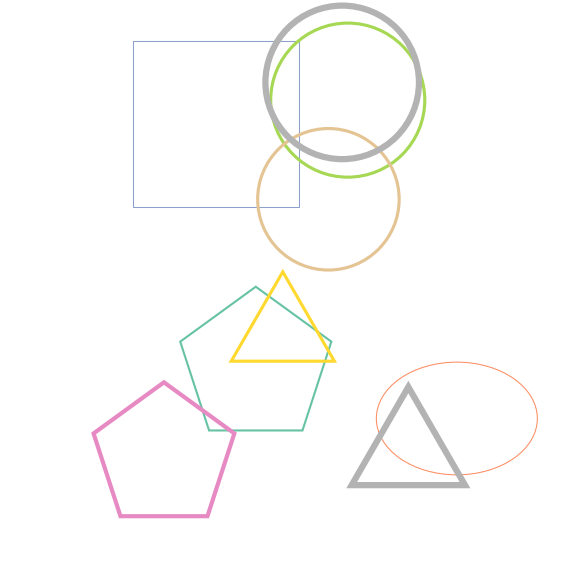[{"shape": "pentagon", "thickness": 1, "radius": 0.69, "center": [0.443, 0.365]}, {"shape": "oval", "thickness": 0.5, "radius": 0.7, "center": [0.791, 0.274]}, {"shape": "square", "thickness": 0.5, "radius": 0.72, "center": [0.374, 0.785]}, {"shape": "pentagon", "thickness": 2, "radius": 0.64, "center": [0.284, 0.209]}, {"shape": "circle", "thickness": 1.5, "radius": 0.67, "center": [0.602, 0.826]}, {"shape": "triangle", "thickness": 1.5, "radius": 0.52, "center": [0.49, 0.425]}, {"shape": "circle", "thickness": 1.5, "radius": 0.61, "center": [0.569, 0.654]}, {"shape": "triangle", "thickness": 3, "radius": 0.57, "center": [0.707, 0.216]}, {"shape": "circle", "thickness": 3, "radius": 0.66, "center": [0.593, 0.856]}]